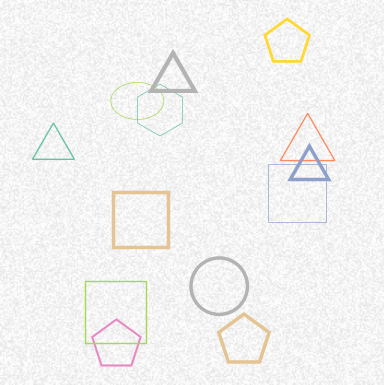[{"shape": "triangle", "thickness": 1, "radius": 0.31, "center": [0.139, 0.618]}, {"shape": "hexagon", "thickness": 0.5, "radius": 0.34, "center": [0.415, 0.714]}, {"shape": "triangle", "thickness": 1, "radius": 0.41, "center": [0.799, 0.624]}, {"shape": "square", "thickness": 0.5, "radius": 0.38, "center": [0.771, 0.499]}, {"shape": "triangle", "thickness": 2.5, "radius": 0.29, "center": [0.804, 0.563]}, {"shape": "pentagon", "thickness": 1.5, "radius": 0.33, "center": [0.302, 0.104]}, {"shape": "oval", "thickness": 0.5, "radius": 0.34, "center": [0.357, 0.738]}, {"shape": "square", "thickness": 1, "radius": 0.4, "center": [0.3, 0.189]}, {"shape": "pentagon", "thickness": 2, "radius": 0.3, "center": [0.746, 0.89]}, {"shape": "square", "thickness": 2.5, "radius": 0.36, "center": [0.366, 0.431]}, {"shape": "pentagon", "thickness": 2.5, "radius": 0.34, "center": [0.634, 0.115]}, {"shape": "triangle", "thickness": 3, "radius": 0.33, "center": [0.449, 0.797]}, {"shape": "circle", "thickness": 2.5, "radius": 0.37, "center": [0.569, 0.257]}]